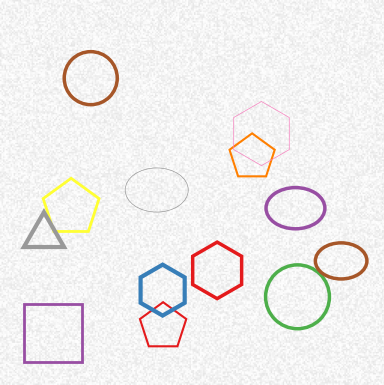[{"shape": "hexagon", "thickness": 2.5, "radius": 0.37, "center": [0.564, 0.298]}, {"shape": "pentagon", "thickness": 1.5, "radius": 0.32, "center": [0.424, 0.152]}, {"shape": "hexagon", "thickness": 3, "radius": 0.33, "center": [0.422, 0.246]}, {"shape": "circle", "thickness": 2.5, "radius": 0.41, "center": [0.773, 0.229]}, {"shape": "square", "thickness": 2, "radius": 0.38, "center": [0.139, 0.135]}, {"shape": "oval", "thickness": 2.5, "radius": 0.38, "center": [0.767, 0.459]}, {"shape": "pentagon", "thickness": 1.5, "radius": 0.31, "center": [0.655, 0.592]}, {"shape": "pentagon", "thickness": 2, "radius": 0.38, "center": [0.185, 0.461]}, {"shape": "oval", "thickness": 2.5, "radius": 0.33, "center": [0.886, 0.322]}, {"shape": "circle", "thickness": 2.5, "radius": 0.34, "center": [0.236, 0.797]}, {"shape": "hexagon", "thickness": 0.5, "radius": 0.42, "center": [0.679, 0.653]}, {"shape": "oval", "thickness": 0.5, "radius": 0.41, "center": [0.407, 0.506]}, {"shape": "triangle", "thickness": 3, "radius": 0.3, "center": [0.114, 0.389]}]